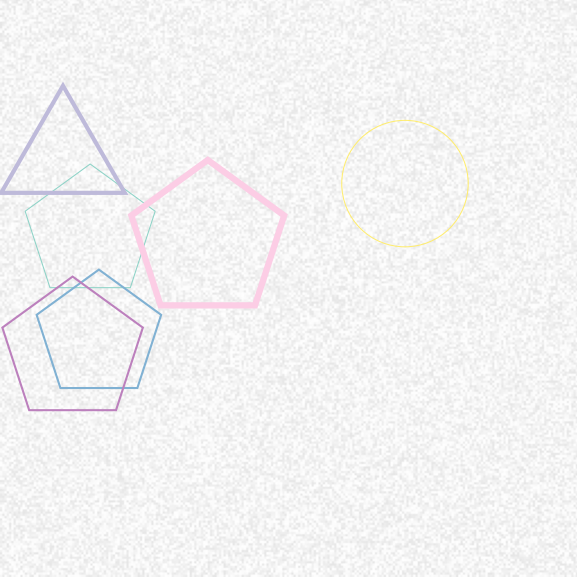[{"shape": "pentagon", "thickness": 0.5, "radius": 0.59, "center": [0.156, 0.597]}, {"shape": "triangle", "thickness": 2, "radius": 0.62, "center": [0.109, 0.727]}, {"shape": "pentagon", "thickness": 1, "radius": 0.57, "center": [0.171, 0.419]}, {"shape": "pentagon", "thickness": 3, "radius": 0.7, "center": [0.36, 0.583]}, {"shape": "pentagon", "thickness": 1, "radius": 0.64, "center": [0.126, 0.392]}, {"shape": "circle", "thickness": 0.5, "radius": 0.55, "center": [0.701, 0.681]}]